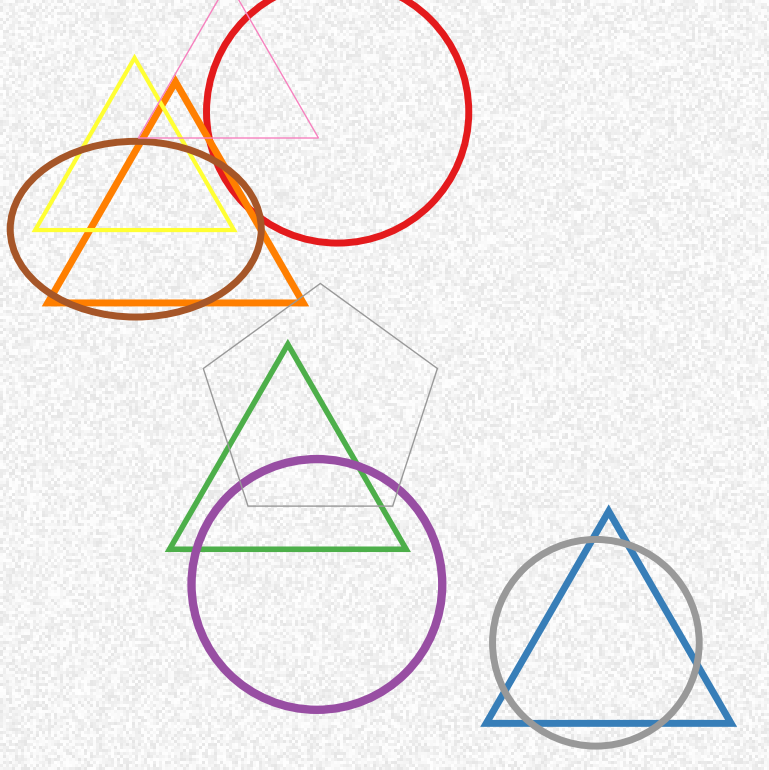[{"shape": "circle", "thickness": 2.5, "radius": 0.85, "center": [0.438, 0.855]}, {"shape": "triangle", "thickness": 2.5, "radius": 0.92, "center": [0.79, 0.152]}, {"shape": "triangle", "thickness": 2, "radius": 0.89, "center": [0.374, 0.375]}, {"shape": "circle", "thickness": 3, "radius": 0.81, "center": [0.412, 0.241]}, {"shape": "triangle", "thickness": 2.5, "radius": 0.96, "center": [0.228, 0.702]}, {"shape": "triangle", "thickness": 1.5, "radius": 0.75, "center": [0.175, 0.776]}, {"shape": "oval", "thickness": 2.5, "radius": 0.81, "center": [0.176, 0.702]}, {"shape": "triangle", "thickness": 0.5, "radius": 0.68, "center": [0.297, 0.888]}, {"shape": "pentagon", "thickness": 0.5, "radius": 0.8, "center": [0.416, 0.472]}, {"shape": "circle", "thickness": 2.5, "radius": 0.67, "center": [0.774, 0.165]}]